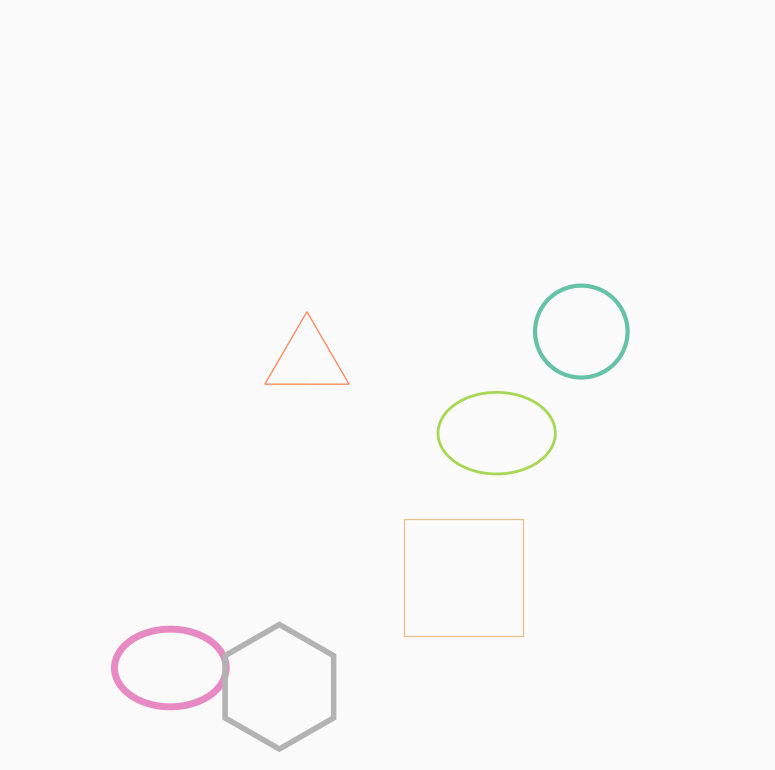[{"shape": "circle", "thickness": 1.5, "radius": 0.3, "center": [0.75, 0.569]}, {"shape": "triangle", "thickness": 0.5, "radius": 0.31, "center": [0.396, 0.532]}, {"shape": "oval", "thickness": 2.5, "radius": 0.36, "center": [0.22, 0.133]}, {"shape": "oval", "thickness": 1, "radius": 0.38, "center": [0.641, 0.437]}, {"shape": "square", "thickness": 0.5, "radius": 0.38, "center": [0.598, 0.25]}, {"shape": "hexagon", "thickness": 2, "radius": 0.4, "center": [0.36, 0.108]}]